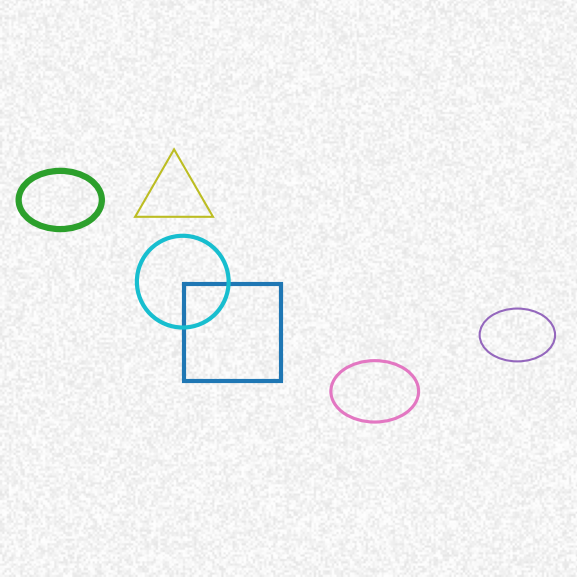[{"shape": "square", "thickness": 2, "radius": 0.42, "center": [0.403, 0.423]}, {"shape": "oval", "thickness": 3, "radius": 0.36, "center": [0.104, 0.653]}, {"shape": "oval", "thickness": 1, "radius": 0.33, "center": [0.896, 0.419]}, {"shape": "oval", "thickness": 1.5, "radius": 0.38, "center": [0.649, 0.321]}, {"shape": "triangle", "thickness": 1, "radius": 0.39, "center": [0.301, 0.663]}, {"shape": "circle", "thickness": 2, "radius": 0.4, "center": [0.316, 0.511]}]